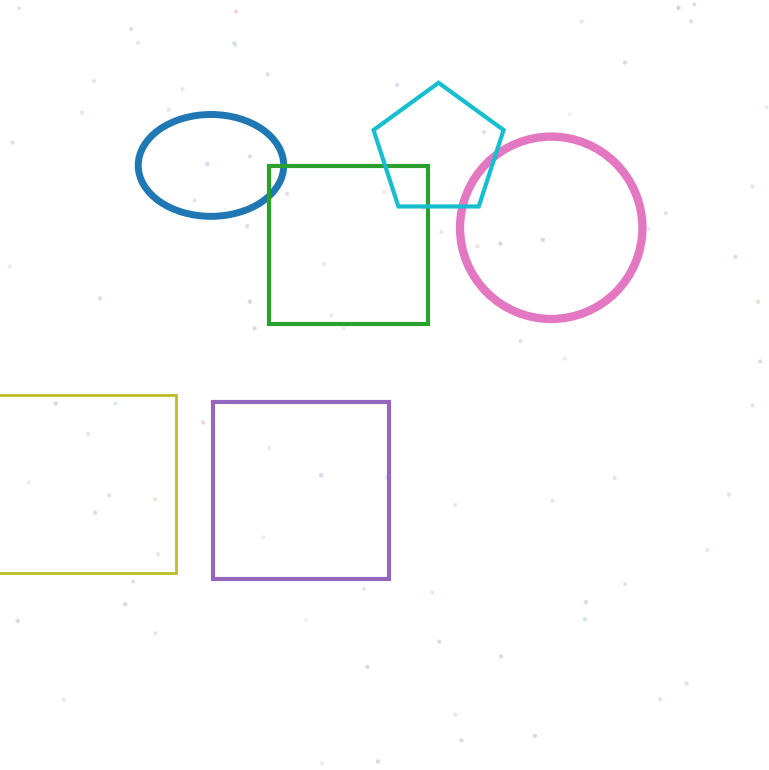[{"shape": "oval", "thickness": 2.5, "radius": 0.47, "center": [0.274, 0.785]}, {"shape": "square", "thickness": 1.5, "radius": 0.51, "center": [0.453, 0.682]}, {"shape": "square", "thickness": 1.5, "radius": 0.57, "center": [0.39, 0.363]}, {"shape": "circle", "thickness": 3, "radius": 0.59, "center": [0.716, 0.704]}, {"shape": "square", "thickness": 1, "radius": 0.58, "center": [0.113, 0.371]}, {"shape": "pentagon", "thickness": 1.5, "radius": 0.44, "center": [0.57, 0.804]}]